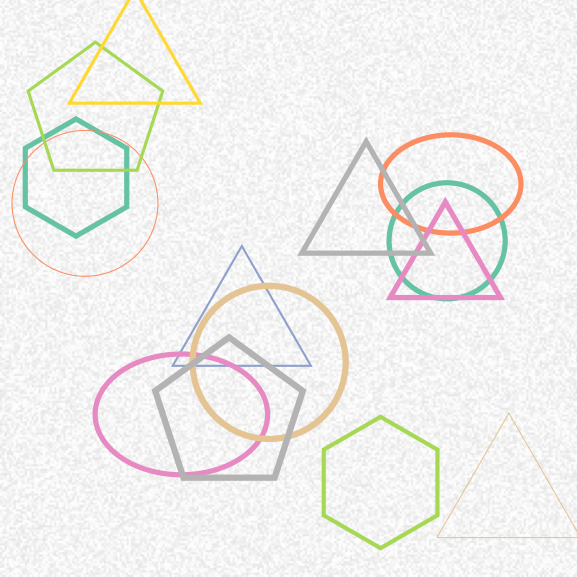[{"shape": "hexagon", "thickness": 2.5, "radius": 0.51, "center": [0.132, 0.692]}, {"shape": "circle", "thickness": 2.5, "radius": 0.5, "center": [0.774, 0.582]}, {"shape": "oval", "thickness": 2.5, "radius": 0.61, "center": [0.781, 0.681]}, {"shape": "circle", "thickness": 0.5, "radius": 0.63, "center": [0.147, 0.647]}, {"shape": "triangle", "thickness": 1, "radius": 0.69, "center": [0.419, 0.435]}, {"shape": "triangle", "thickness": 2.5, "radius": 0.55, "center": [0.771, 0.539]}, {"shape": "oval", "thickness": 2.5, "radius": 0.75, "center": [0.314, 0.282]}, {"shape": "pentagon", "thickness": 1.5, "radius": 0.61, "center": [0.165, 0.804]}, {"shape": "hexagon", "thickness": 2, "radius": 0.57, "center": [0.659, 0.164]}, {"shape": "triangle", "thickness": 1.5, "radius": 0.65, "center": [0.233, 0.886]}, {"shape": "triangle", "thickness": 0.5, "radius": 0.72, "center": [0.881, 0.14]}, {"shape": "circle", "thickness": 3, "radius": 0.66, "center": [0.466, 0.372]}, {"shape": "pentagon", "thickness": 3, "radius": 0.67, "center": [0.397, 0.281]}, {"shape": "triangle", "thickness": 2.5, "radius": 0.64, "center": [0.634, 0.625]}]